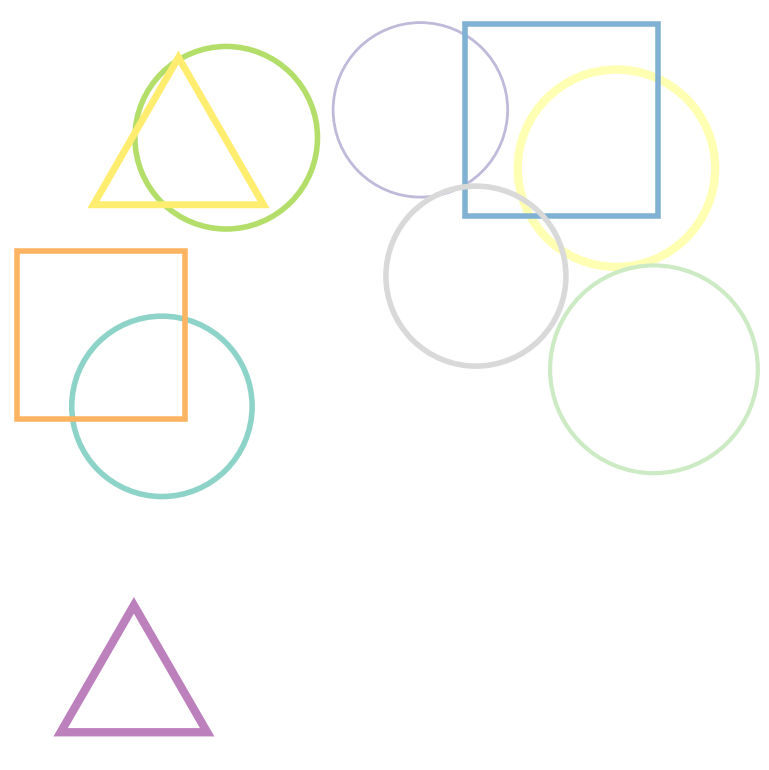[{"shape": "circle", "thickness": 2, "radius": 0.59, "center": [0.21, 0.472]}, {"shape": "circle", "thickness": 3, "radius": 0.64, "center": [0.801, 0.781]}, {"shape": "circle", "thickness": 1, "radius": 0.57, "center": [0.546, 0.857]}, {"shape": "square", "thickness": 2, "radius": 0.62, "center": [0.729, 0.844]}, {"shape": "square", "thickness": 2, "radius": 0.55, "center": [0.131, 0.565]}, {"shape": "circle", "thickness": 2, "radius": 0.59, "center": [0.294, 0.821]}, {"shape": "circle", "thickness": 2, "radius": 0.58, "center": [0.618, 0.641]}, {"shape": "triangle", "thickness": 3, "radius": 0.55, "center": [0.174, 0.104]}, {"shape": "circle", "thickness": 1.5, "radius": 0.67, "center": [0.849, 0.52]}, {"shape": "triangle", "thickness": 2.5, "radius": 0.64, "center": [0.232, 0.798]}]